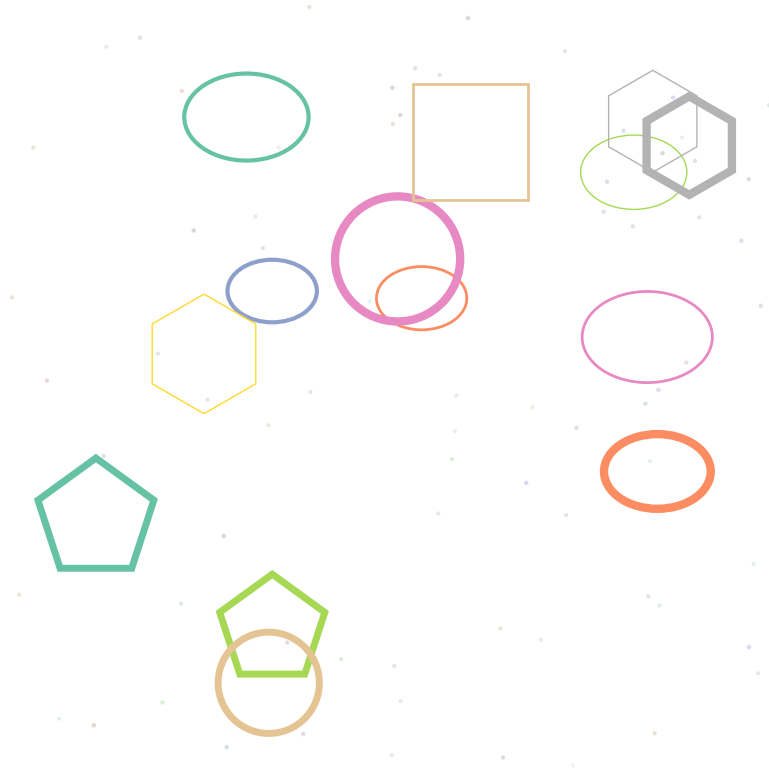[{"shape": "pentagon", "thickness": 2.5, "radius": 0.4, "center": [0.125, 0.326]}, {"shape": "oval", "thickness": 1.5, "radius": 0.4, "center": [0.32, 0.848]}, {"shape": "oval", "thickness": 3, "radius": 0.35, "center": [0.854, 0.388]}, {"shape": "oval", "thickness": 1, "radius": 0.29, "center": [0.548, 0.613]}, {"shape": "oval", "thickness": 1.5, "radius": 0.29, "center": [0.353, 0.622]}, {"shape": "circle", "thickness": 3, "radius": 0.41, "center": [0.516, 0.664]}, {"shape": "oval", "thickness": 1, "radius": 0.42, "center": [0.841, 0.562]}, {"shape": "oval", "thickness": 0.5, "radius": 0.34, "center": [0.823, 0.776]}, {"shape": "pentagon", "thickness": 2.5, "radius": 0.36, "center": [0.354, 0.183]}, {"shape": "hexagon", "thickness": 0.5, "radius": 0.39, "center": [0.265, 0.54]}, {"shape": "square", "thickness": 1, "radius": 0.38, "center": [0.611, 0.816]}, {"shape": "circle", "thickness": 2.5, "radius": 0.33, "center": [0.349, 0.113]}, {"shape": "hexagon", "thickness": 0.5, "radius": 0.33, "center": [0.848, 0.842]}, {"shape": "hexagon", "thickness": 3, "radius": 0.32, "center": [0.895, 0.811]}]